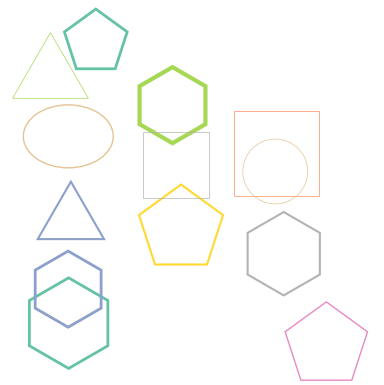[{"shape": "pentagon", "thickness": 2, "radius": 0.43, "center": [0.249, 0.891]}, {"shape": "hexagon", "thickness": 2, "radius": 0.59, "center": [0.178, 0.161]}, {"shape": "square", "thickness": 0.5, "radius": 0.55, "center": [0.719, 0.6]}, {"shape": "triangle", "thickness": 1.5, "radius": 0.5, "center": [0.184, 0.429]}, {"shape": "hexagon", "thickness": 2, "radius": 0.49, "center": [0.177, 0.249]}, {"shape": "pentagon", "thickness": 1, "radius": 0.56, "center": [0.848, 0.103]}, {"shape": "hexagon", "thickness": 3, "radius": 0.49, "center": [0.448, 0.727]}, {"shape": "triangle", "thickness": 0.5, "radius": 0.57, "center": [0.131, 0.802]}, {"shape": "pentagon", "thickness": 1.5, "radius": 0.57, "center": [0.47, 0.406]}, {"shape": "oval", "thickness": 1, "radius": 0.58, "center": [0.177, 0.646]}, {"shape": "circle", "thickness": 0.5, "radius": 0.42, "center": [0.715, 0.555]}, {"shape": "hexagon", "thickness": 1.5, "radius": 0.54, "center": [0.737, 0.341]}, {"shape": "square", "thickness": 0.5, "radius": 0.43, "center": [0.458, 0.572]}]